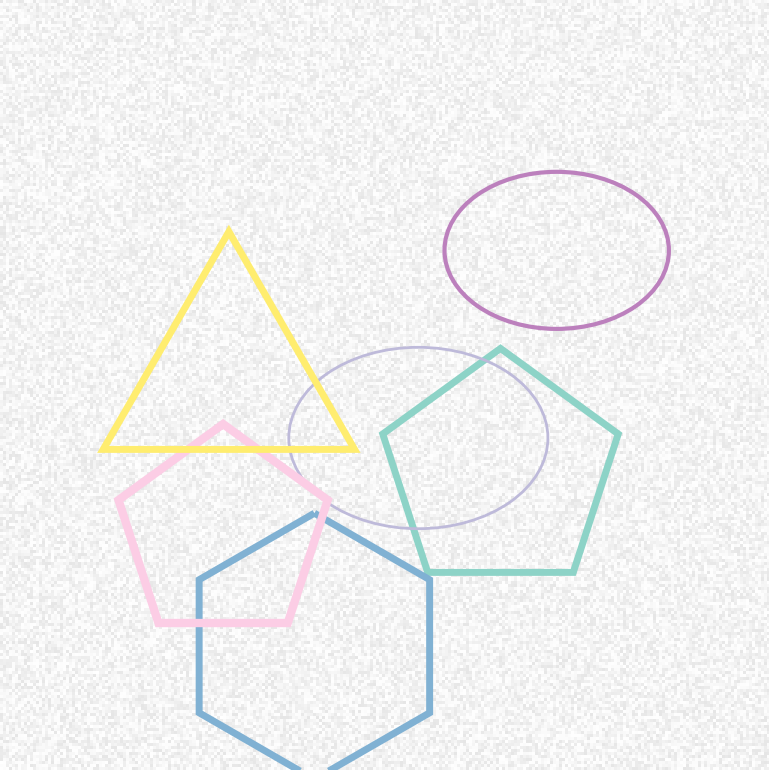[{"shape": "pentagon", "thickness": 2.5, "radius": 0.8, "center": [0.65, 0.387]}, {"shape": "oval", "thickness": 1, "radius": 0.84, "center": [0.543, 0.431]}, {"shape": "hexagon", "thickness": 2.5, "radius": 0.86, "center": [0.408, 0.161]}, {"shape": "pentagon", "thickness": 3, "radius": 0.71, "center": [0.29, 0.306]}, {"shape": "oval", "thickness": 1.5, "radius": 0.73, "center": [0.723, 0.675]}, {"shape": "triangle", "thickness": 2.5, "radius": 0.94, "center": [0.297, 0.511]}]